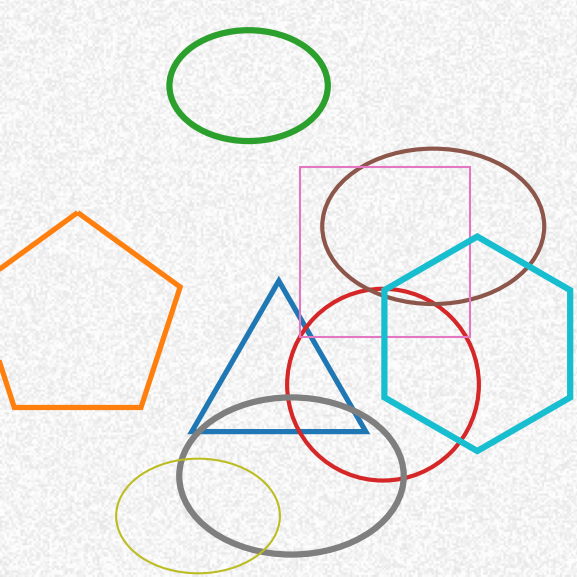[{"shape": "triangle", "thickness": 2.5, "radius": 0.87, "center": [0.483, 0.339]}, {"shape": "pentagon", "thickness": 2.5, "radius": 0.93, "center": [0.134, 0.445]}, {"shape": "oval", "thickness": 3, "radius": 0.69, "center": [0.431, 0.851]}, {"shape": "circle", "thickness": 2, "radius": 0.83, "center": [0.663, 0.333]}, {"shape": "oval", "thickness": 2, "radius": 0.96, "center": [0.75, 0.607]}, {"shape": "square", "thickness": 1, "radius": 0.73, "center": [0.667, 0.563]}, {"shape": "oval", "thickness": 3, "radius": 0.97, "center": [0.505, 0.175]}, {"shape": "oval", "thickness": 1, "radius": 0.71, "center": [0.343, 0.106]}, {"shape": "hexagon", "thickness": 3, "radius": 0.93, "center": [0.826, 0.404]}]